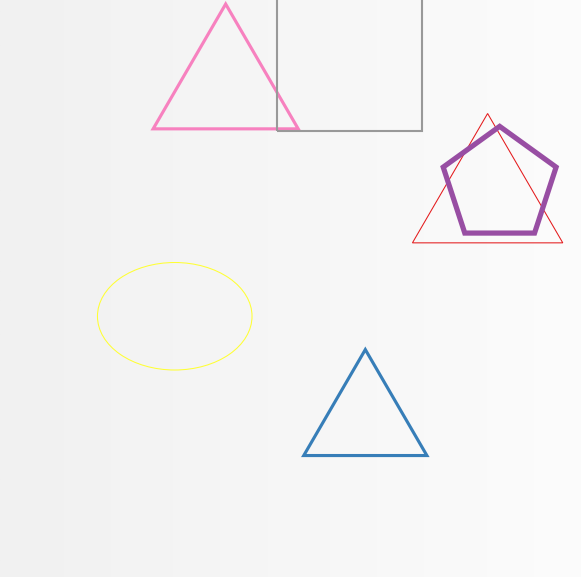[{"shape": "triangle", "thickness": 0.5, "radius": 0.75, "center": [0.839, 0.653]}, {"shape": "triangle", "thickness": 1.5, "radius": 0.61, "center": [0.629, 0.271]}, {"shape": "pentagon", "thickness": 2.5, "radius": 0.51, "center": [0.86, 0.678]}, {"shape": "oval", "thickness": 0.5, "radius": 0.66, "center": [0.301, 0.452]}, {"shape": "triangle", "thickness": 1.5, "radius": 0.72, "center": [0.388, 0.848]}, {"shape": "square", "thickness": 1, "radius": 0.62, "center": [0.601, 0.896]}]